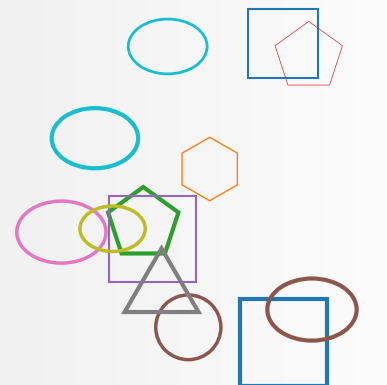[{"shape": "square", "thickness": 1.5, "radius": 0.45, "center": [0.73, 0.888]}, {"shape": "square", "thickness": 3, "radius": 0.56, "center": [0.731, 0.111]}, {"shape": "hexagon", "thickness": 1, "radius": 0.41, "center": [0.541, 0.561]}, {"shape": "pentagon", "thickness": 3, "radius": 0.48, "center": [0.37, 0.419]}, {"shape": "pentagon", "thickness": 0.5, "radius": 0.46, "center": [0.797, 0.853]}, {"shape": "square", "thickness": 1.5, "radius": 0.56, "center": [0.393, 0.379]}, {"shape": "oval", "thickness": 3, "radius": 0.58, "center": [0.805, 0.196]}, {"shape": "circle", "thickness": 2.5, "radius": 0.42, "center": [0.486, 0.15]}, {"shape": "oval", "thickness": 2.5, "radius": 0.58, "center": [0.158, 0.397]}, {"shape": "triangle", "thickness": 3, "radius": 0.55, "center": [0.417, 0.245]}, {"shape": "oval", "thickness": 2.5, "radius": 0.42, "center": [0.291, 0.406]}, {"shape": "oval", "thickness": 2, "radius": 0.51, "center": [0.433, 0.879]}, {"shape": "oval", "thickness": 3, "radius": 0.56, "center": [0.245, 0.641]}]